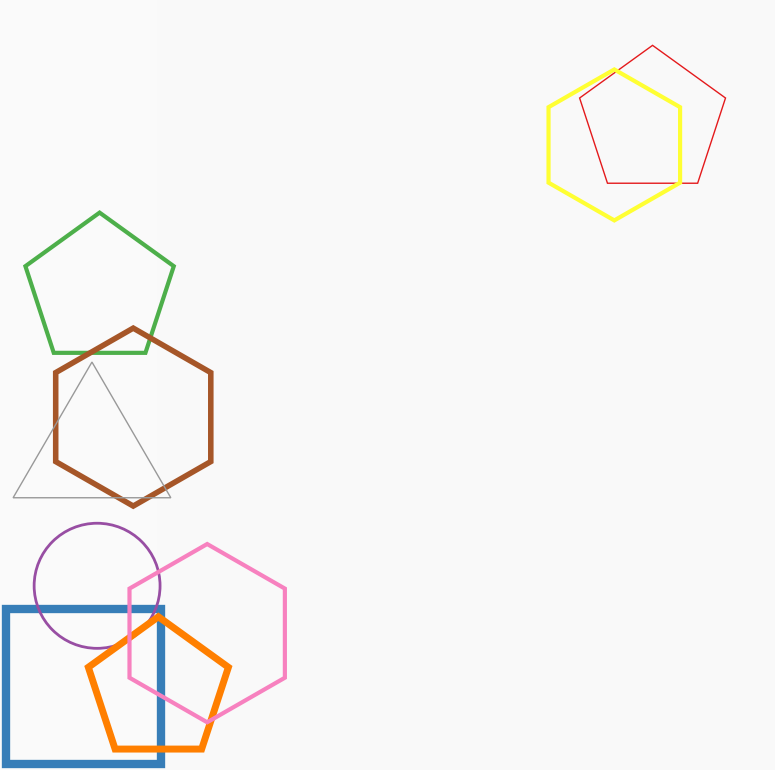[{"shape": "pentagon", "thickness": 0.5, "radius": 0.49, "center": [0.842, 0.842]}, {"shape": "square", "thickness": 3, "radius": 0.5, "center": [0.108, 0.108]}, {"shape": "pentagon", "thickness": 1.5, "radius": 0.5, "center": [0.129, 0.623]}, {"shape": "circle", "thickness": 1, "radius": 0.41, "center": [0.125, 0.239]}, {"shape": "pentagon", "thickness": 2.5, "radius": 0.48, "center": [0.204, 0.104]}, {"shape": "hexagon", "thickness": 1.5, "radius": 0.49, "center": [0.793, 0.812]}, {"shape": "hexagon", "thickness": 2, "radius": 0.58, "center": [0.172, 0.458]}, {"shape": "hexagon", "thickness": 1.5, "radius": 0.58, "center": [0.267, 0.178]}, {"shape": "triangle", "thickness": 0.5, "radius": 0.59, "center": [0.119, 0.412]}]